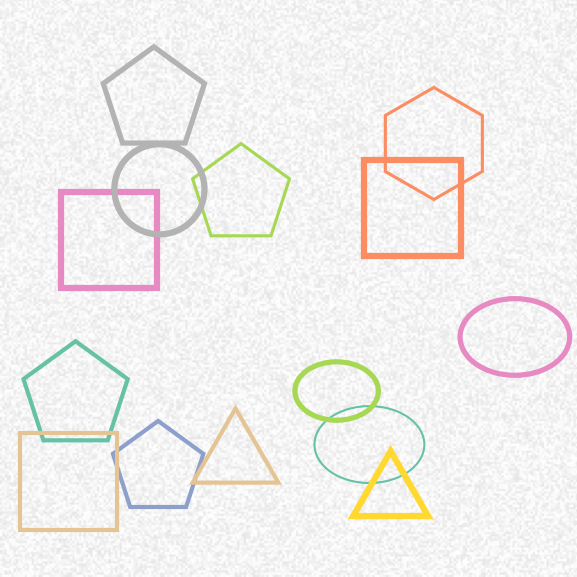[{"shape": "pentagon", "thickness": 2, "radius": 0.47, "center": [0.131, 0.313]}, {"shape": "oval", "thickness": 1, "radius": 0.48, "center": [0.64, 0.229]}, {"shape": "hexagon", "thickness": 1.5, "radius": 0.48, "center": [0.751, 0.751]}, {"shape": "square", "thickness": 3, "radius": 0.42, "center": [0.714, 0.639]}, {"shape": "pentagon", "thickness": 2, "radius": 0.41, "center": [0.274, 0.188]}, {"shape": "oval", "thickness": 2.5, "radius": 0.47, "center": [0.892, 0.416]}, {"shape": "square", "thickness": 3, "radius": 0.41, "center": [0.189, 0.583]}, {"shape": "oval", "thickness": 2.5, "radius": 0.36, "center": [0.583, 0.322]}, {"shape": "pentagon", "thickness": 1.5, "radius": 0.44, "center": [0.417, 0.662]}, {"shape": "triangle", "thickness": 3, "radius": 0.37, "center": [0.676, 0.143]}, {"shape": "square", "thickness": 2, "radius": 0.42, "center": [0.119, 0.165]}, {"shape": "triangle", "thickness": 2, "radius": 0.43, "center": [0.408, 0.206]}, {"shape": "pentagon", "thickness": 2.5, "radius": 0.46, "center": [0.266, 0.826]}, {"shape": "circle", "thickness": 3, "radius": 0.39, "center": [0.276, 0.671]}]